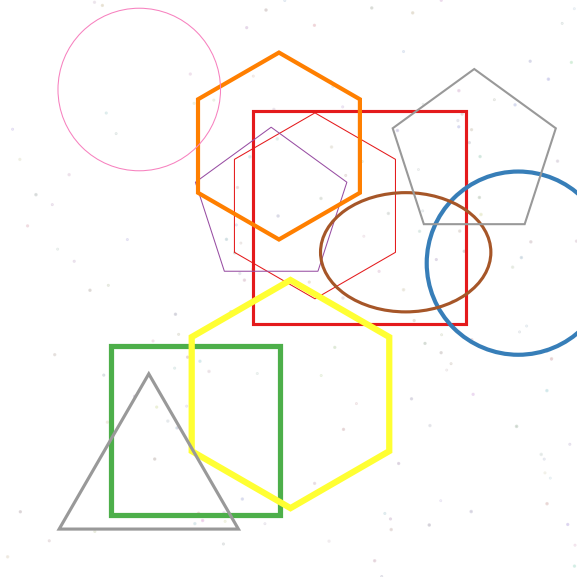[{"shape": "square", "thickness": 1.5, "radius": 0.92, "center": [0.623, 0.623]}, {"shape": "hexagon", "thickness": 0.5, "radius": 0.8, "center": [0.545, 0.643]}, {"shape": "circle", "thickness": 2, "radius": 0.79, "center": [0.898, 0.543]}, {"shape": "square", "thickness": 2.5, "radius": 0.73, "center": [0.339, 0.253]}, {"shape": "pentagon", "thickness": 0.5, "radius": 0.69, "center": [0.47, 0.641]}, {"shape": "hexagon", "thickness": 2, "radius": 0.81, "center": [0.483, 0.746]}, {"shape": "hexagon", "thickness": 3, "radius": 0.99, "center": [0.503, 0.317]}, {"shape": "oval", "thickness": 1.5, "radius": 0.74, "center": [0.702, 0.562]}, {"shape": "circle", "thickness": 0.5, "radius": 0.7, "center": [0.241, 0.844]}, {"shape": "triangle", "thickness": 1.5, "radius": 0.9, "center": [0.258, 0.173]}, {"shape": "pentagon", "thickness": 1, "radius": 0.74, "center": [0.821, 0.731]}]